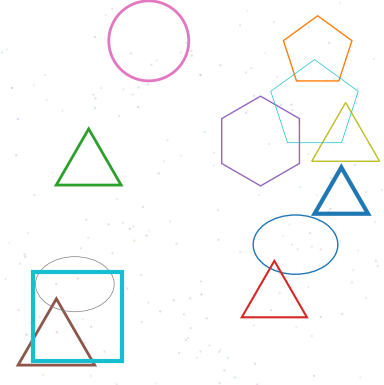[{"shape": "triangle", "thickness": 3, "radius": 0.4, "center": [0.886, 0.485]}, {"shape": "oval", "thickness": 1, "radius": 0.55, "center": [0.768, 0.365]}, {"shape": "pentagon", "thickness": 1, "radius": 0.47, "center": [0.825, 0.865]}, {"shape": "triangle", "thickness": 2, "radius": 0.49, "center": [0.23, 0.568]}, {"shape": "triangle", "thickness": 1.5, "radius": 0.49, "center": [0.713, 0.225]}, {"shape": "hexagon", "thickness": 1, "radius": 0.58, "center": [0.677, 0.634]}, {"shape": "triangle", "thickness": 2, "radius": 0.57, "center": [0.146, 0.109]}, {"shape": "circle", "thickness": 2, "radius": 0.52, "center": [0.386, 0.894]}, {"shape": "oval", "thickness": 0.5, "radius": 0.51, "center": [0.194, 0.262]}, {"shape": "triangle", "thickness": 1, "radius": 0.51, "center": [0.898, 0.632]}, {"shape": "pentagon", "thickness": 0.5, "radius": 0.6, "center": [0.817, 0.726]}, {"shape": "square", "thickness": 3, "radius": 0.58, "center": [0.202, 0.177]}]